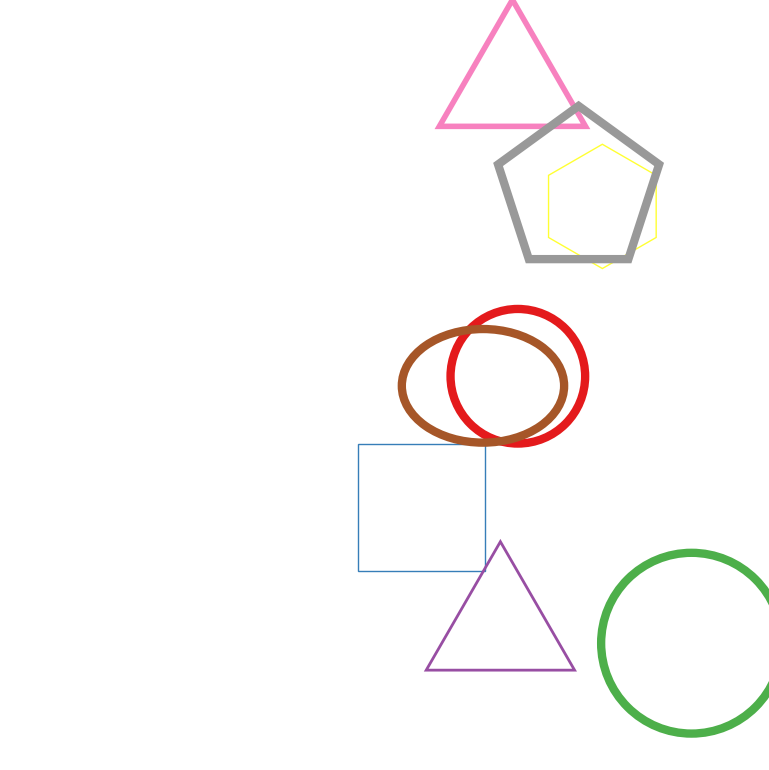[{"shape": "circle", "thickness": 3, "radius": 0.44, "center": [0.673, 0.511]}, {"shape": "square", "thickness": 0.5, "radius": 0.41, "center": [0.548, 0.341]}, {"shape": "circle", "thickness": 3, "radius": 0.59, "center": [0.898, 0.165]}, {"shape": "triangle", "thickness": 1, "radius": 0.56, "center": [0.65, 0.185]}, {"shape": "hexagon", "thickness": 0.5, "radius": 0.4, "center": [0.782, 0.732]}, {"shape": "oval", "thickness": 3, "radius": 0.53, "center": [0.627, 0.499]}, {"shape": "triangle", "thickness": 2, "radius": 0.55, "center": [0.666, 0.891]}, {"shape": "pentagon", "thickness": 3, "radius": 0.55, "center": [0.751, 0.752]}]